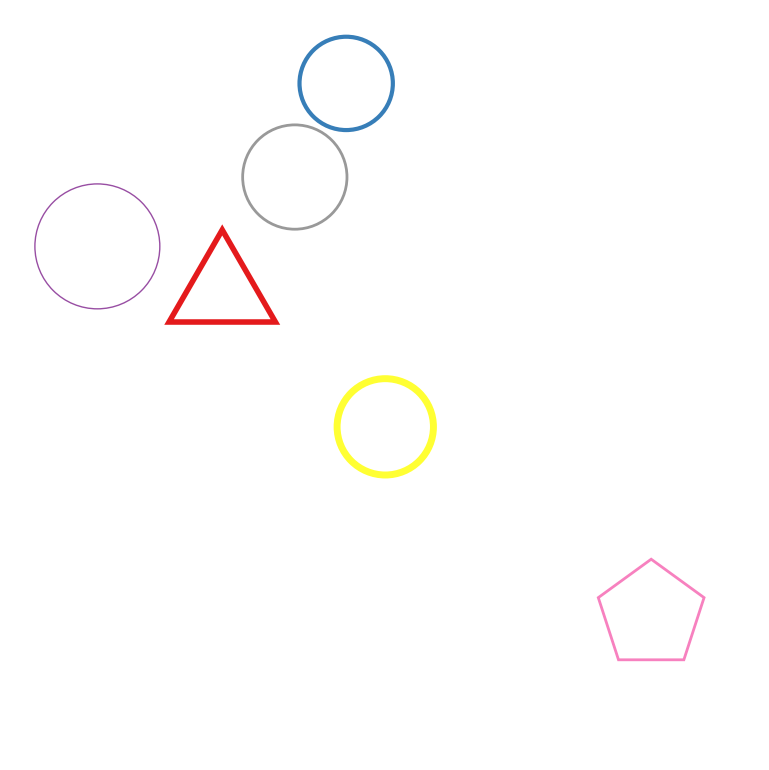[{"shape": "triangle", "thickness": 2, "radius": 0.4, "center": [0.289, 0.622]}, {"shape": "circle", "thickness": 1.5, "radius": 0.3, "center": [0.45, 0.892]}, {"shape": "circle", "thickness": 0.5, "radius": 0.41, "center": [0.126, 0.68]}, {"shape": "circle", "thickness": 2.5, "radius": 0.31, "center": [0.5, 0.446]}, {"shape": "pentagon", "thickness": 1, "radius": 0.36, "center": [0.846, 0.202]}, {"shape": "circle", "thickness": 1, "radius": 0.34, "center": [0.383, 0.77]}]